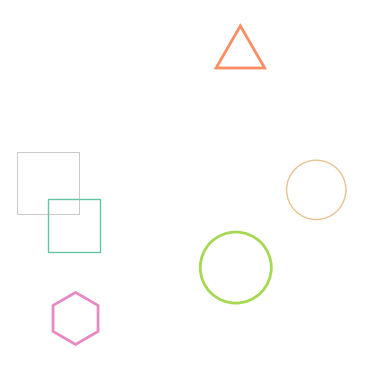[{"shape": "square", "thickness": 1, "radius": 0.34, "center": [0.192, 0.415]}, {"shape": "triangle", "thickness": 2, "radius": 0.36, "center": [0.624, 0.86]}, {"shape": "hexagon", "thickness": 2, "radius": 0.34, "center": [0.196, 0.173]}, {"shape": "circle", "thickness": 2, "radius": 0.46, "center": [0.612, 0.305]}, {"shape": "circle", "thickness": 1, "radius": 0.39, "center": [0.821, 0.507]}, {"shape": "square", "thickness": 0.5, "radius": 0.4, "center": [0.124, 0.524]}]